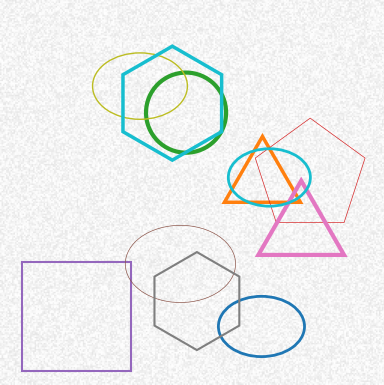[{"shape": "oval", "thickness": 2, "radius": 0.56, "center": [0.679, 0.152]}, {"shape": "triangle", "thickness": 2.5, "radius": 0.57, "center": [0.682, 0.532]}, {"shape": "circle", "thickness": 3, "radius": 0.52, "center": [0.483, 0.707]}, {"shape": "pentagon", "thickness": 0.5, "radius": 0.75, "center": [0.806, 0.543]}, {"shape": "square", "thickness": 1.5, "radius": 0.71, "center": [0.199, 0.178]}, {"shape": "oval", "thickness": 0.5, "radius": 0.72, "center": [0.469, 0.314]}, {"shape": "triangle", "thickness": 3, "radius": 0.64, "center": [0.782, 0.402]}, {"shape": "hexagon", "thickness": 1.5, "radius": 0.64, "center": [0.511, 0.218]}, {"shape": "oval", "thickness": 1, "radius": 0.62, "center": [0.364, 0.776]}, {"shape": "hexagon", "thickness": 2.5, "radius": 0.74, "center": [0.448, 0.732]}, {"shape": "oval", "thickness": 2, "radius": 0.53, "center": [0.7, 0.539]}]